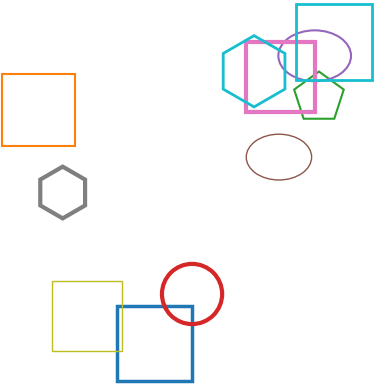[{"shape": "square", "thickness": 2.5, "radius": 0.49, "center": [0.402, 0.108]}, {"shape": "square", "thickness": 1.5, "radius": 0.47, "center": [0.1, 0.714]}, {"shape": "pentagon", "thickness": 1.5, "radius": 0.34, "center": [0.828, 0.746]}, {"shape": "circle", "thickness": 3, "radius": 0.39, "center": [0.499, 0.236]}, {"shape": "oval", "thickness": 1.5, "radius": 0.47, "center": [0.817, 0.855]}, {"shape": "oval", "thickness": 1, "radius": 0.42, "center": [0.724, 0.592]}, {"shape": "square", "thickness": 3, "radius": 0.45, "center": [0.729, 0.801]}, {"shape": "hexagon", "thickness": 3, "radius": 0.34, "center": [0.163, 0.5]}, {"shape": "square", "thickness": 1, "radius": 0.46, "center": [0.226, 0.18]}, {"shape": "square", "thickness": 2, "radius": 0.49, "center": [0.867, 0.891]}, {"shape": "hexagon", "thickness": 2, "radius": 0.46, "center": [0.66, 0.815]}]